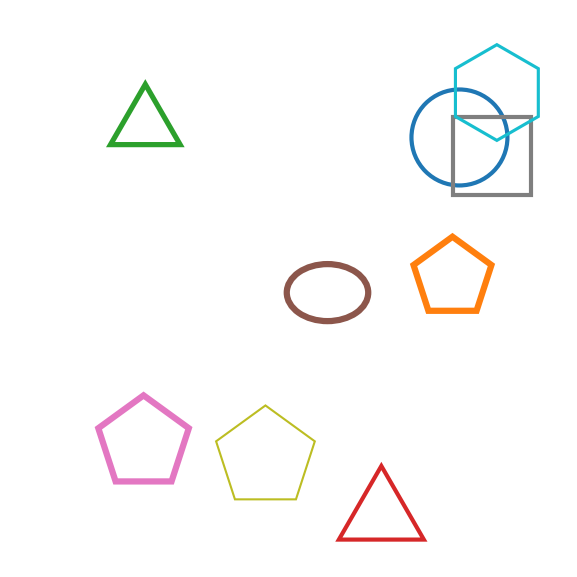[{"shape": "circle", "thickness": 2, "radius": 0.42, "center": [0.796, 0.761]}, {"shape": "pentagon", "thickness": 3, "radius": 0.35, "center": [0.784, 0.518]}, {"shape": "triangle", "thickness": 2.5, "radius": 0.35, "center": [0.252, 0.784]}, {"shape": "triangle", "thickness": 2, "radius": 0.42, "center": [0.66, 0.107]}, {"shape": "oval", "thickness": 3, "radius": 0.35, "center": [0.567, 0.492]}, {"shape": "pentagon", "thickness": 3, "radius": 0.41, "center": [0.249, 0.232]}, {"shape": "square", "thickness": 2, "radius": 0.34, "center": [0.853, 0.729]}, {"shape": "pentagon", "thickness": 1, "radius": 0.45, "center": [0.46, 0.207]}, {"shape": "hexagon", "thickness": 1.5, "radius": 0.41, "center": [0.86, 0.839]}]